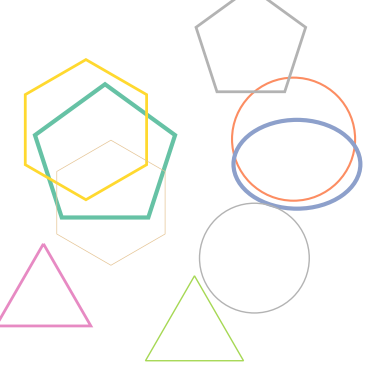[{"shape": "pentagon", "thickness": 3, "radius": 0.96, "center": [0.273, 0.59]}, {"shape": "circle", "thickness": 1.5, "radius": 0.8, "center": [0.763, 0.639]}, {"shape": "oval", "thickness": 3, "radius": 0.82, "center": [0.771, 0.573]}, {"shape": "triangle", "thickness": 2, "radius": 0.71, "center": [0.113, 0.224]}, {"shape": "triangle", "thickness": 1, "radius": 0.73, "center": [0.505, 0.137]}, {"shape": "hexagon", "thickness": 2, "radius": 0.91, "center": [0.223, 0.663]}, {"shape": "hexagon", "thickness": 0.5, "radius": 0.81, "center": [0.288, 0.473]}, {"shape": "pentagon", "thickness": 2, "radius": 0.75, "center": [0.652, 0.883]}, {"shape": "circle", "thickness": 1, "radius": 0.71, "center": [0.661, 0.33]}]